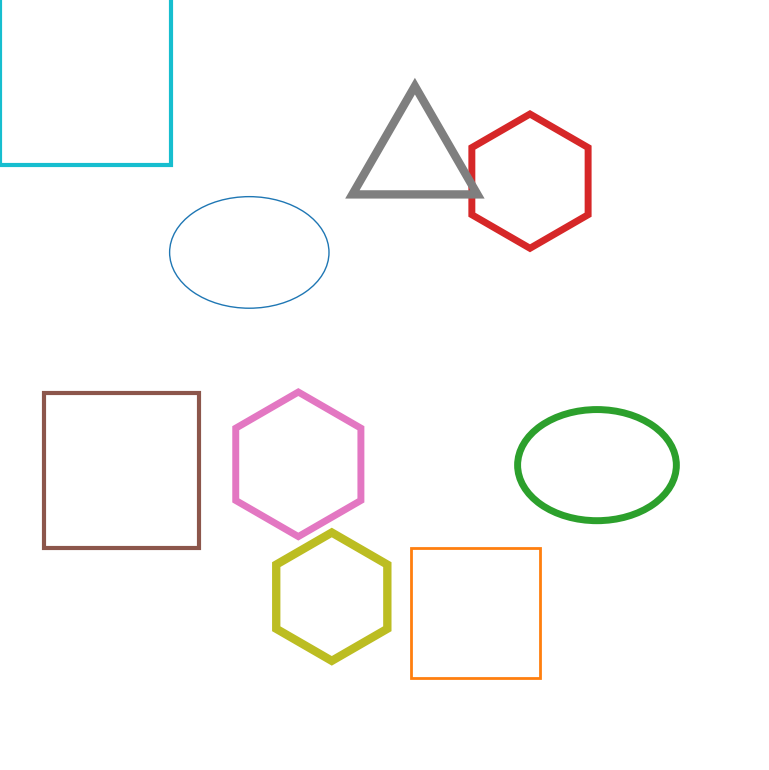[{"shape": "oval", "thickness": 0.5, "radius": 0.52, "center": [0.324, 0.672]}, {"shape": "square", "thickness": 1, "radius": 0.42, "center": [0.618, 0.204]}, {"shape": "oval", "thickness": 2.5, "radius": 0.52, "center": [0.775, 0.396]}, {"shape": "hexagon", "thickness": 2.5, "radius": 0.44, "center": [0.688, 0.765]}, {"shape": "square", "thickness": 1.5, "radius": 0.5, "center": [0.158, 0.389]}, {"shape": "hexagon", "thickness": 2.5, "radius": 0.47, "center": [0.387, 0.397]}, {"shape": "triangle", "thickness": 3, "radius": 0.47, "center": [0.539, 0.794]}, {"shape": "hexagon", "thickness": 3, "radius": 0.42, "center": [0.431, 0.225]}, {"shape": "square", "thickness": 1.5, "radius": 0.56, "center": [0.112, 0.897]}]